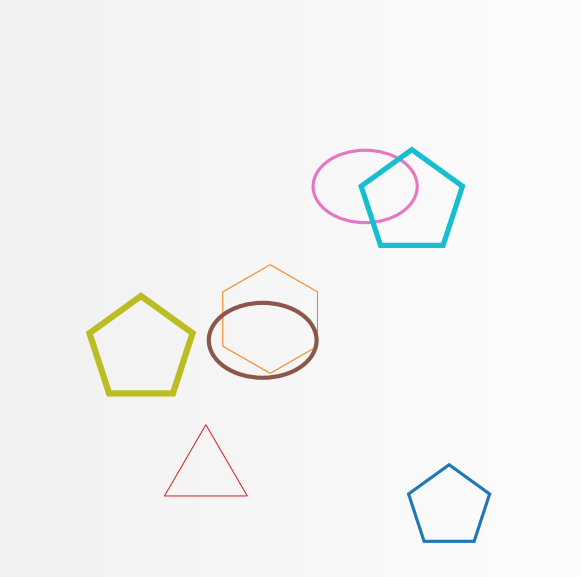[{"shape": "pentagon", "thickness": 1.5, "radius": 0.37, "center": [0.773, 0.121]}, {"shape": "hexagon", "thickness": 0.5, "radius": 0.47, "center": [0.465, 0.447]}, {"shape": "triangle", "thickness": 0.5, "radius": 0.41, "center": [0.354, 0.181]}, {"shape": "oval", "thickness": 2, "radius": 0.46, "center": [0.452, 0.41]}, {"shape": "oval", "thickness": 1.5, "radius": 0.45, "center": [0.628, 0.676]}, {"shape": "pentagon", "thickness": 3, "radius": 0.47, "center": [0.243, 0.393]}, {"shape": "pentagon", "thickness": 2.5, "radius": 0.46, "center": [0.709, 0.648]}]